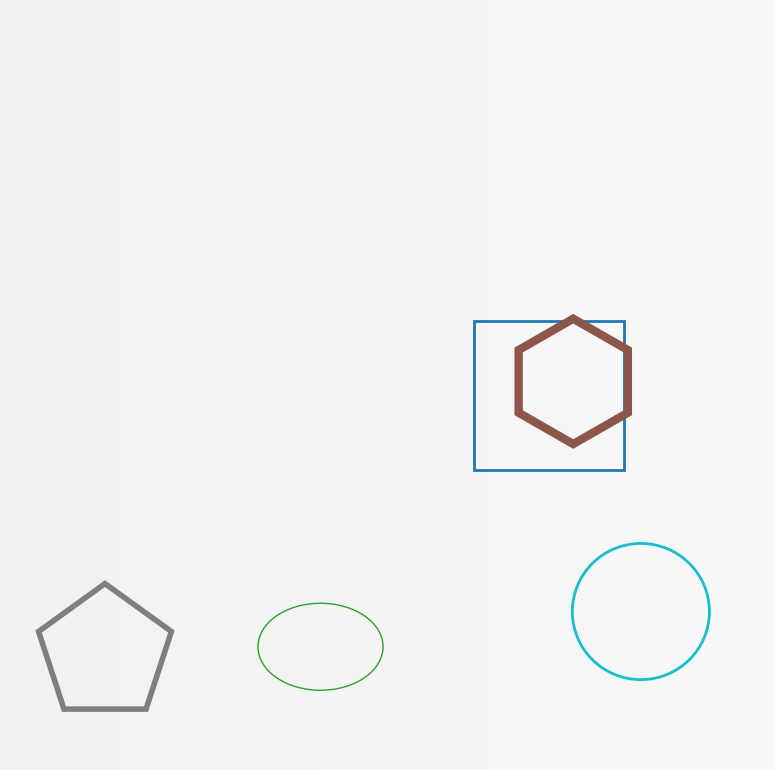[{"shape": "square", "thickness": 1, "radius": 0.48, "center": [0.709, 0.487]}, {"shape": "oval", "thickness": 0.5, "radius": 0.4, "center": [0.414, 0.16]}, {"shape": "hexagon", "thickness": 3, "radius": 0.41, "center": [0.74, 0.505]}, {"shape": "pentagon", "thickness": 2, "radius": 0.45, "center": [0.135, 0.152]}, {"shape": "circle", "thickness": 1, "radius": 0.44, "center": [0.827, 0.206]}]